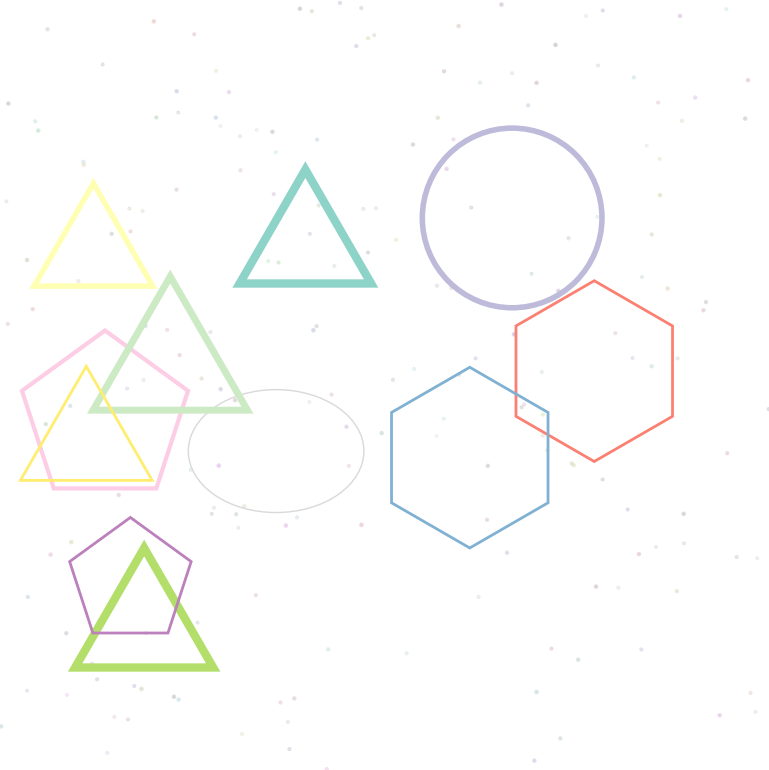[{"shape": "triangle", "thickness": 3, "radius": 0.49, "center": [0.397, 0.681]}, {"shape": "triangle", "thickness": 2, "radius": 0.45, "center": [0.121, 0.673]}, {"shape": "circle", "thickness": 2, "radius": 0.58, "center": [0.665, 0.717]}, {"shape": "hexagon", "thickness": 1, "radius": 0.59, "center": [0.772, 0.518]}, {"shape": "hexagon", "thickness": 1, "radius": 0.59, "center": [0.61, 0.406]}, {"shape": "triangle", "thickness": 3, "radius": 0.52, "center": [0.187, 0.185]}, {"shape": "pentagon", "thickness": 1.5, "radius": 0.57, "center": [0.136, 0.457]}, {"shape": "oval", "thickness": 0.5, "radius": 0.57, "center": [0.359, 0.414]}, {"shape": "pentagon", "thickness": 1, "radius": 0.41, "center": [0.169, 0.245]}, {"shape": "triangle", "thickness": 2.5, "radius": 0.58, "center": [0.221, 0.525]}, {"shape": "triangle", "thickness": 1, "radius": 0.49, "center": [0.112, 0.426]}]